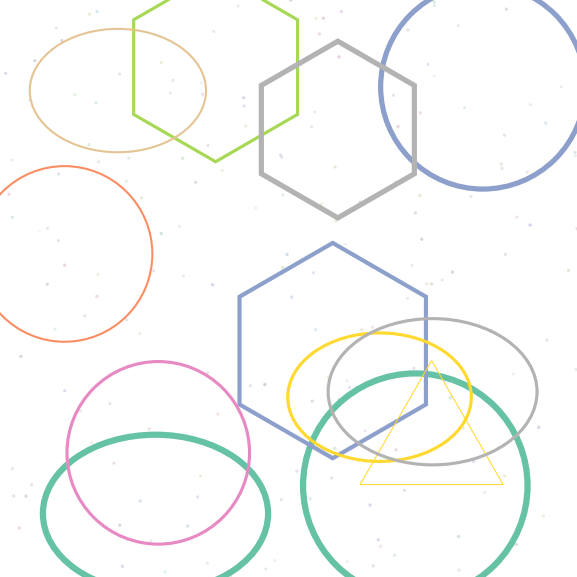[{"shape": "oval", "thickness": 3, "radius": 0.97, "center": [0.269, 0.11]}, {"shape": "circle", "thickness": 3, "radius": 0.97, "center": [0.719, 0.158]}, {"shape": "circle", "thickness": 1, "radius": 0.76, "center": [0.112, 0.559]}, {"shape": "hexagon", "thickness": 2, "radius": 0.93, "center": [0.576, 0.392]}, {"shape": "circle", "thickness": 2.5, "radius": 0.89, "center": [0.836, 0.849]}, {"shape": "circle", "thickness": 1.5, "radius": 0.79, "center": [0.274, 0.215]}, {"shape": "hexagon", "thickness": 1.5, "radius": 0.82, "center": [0.373, 0.883]}, {"shape": "oval", "thickness": 1.5, "radius": 0.79, "center": [0.657, 0.311]}, {"shape": "triangle", "thickness": 0.5, "radius": 0.72, "center": [0.747, 0.232]}, {"shape": "oval", "thickness": 1, "radius": 0.76, "center": [0.204, 0.842]}, {"shape": "oval", "thickness": 1.5, "radius": 0.9, "center": [0.749, 0.321]}, {"shape": "hexagon", "thickness": 2.5, "radius": 0.76, "center": [0.585, 0.775]}]